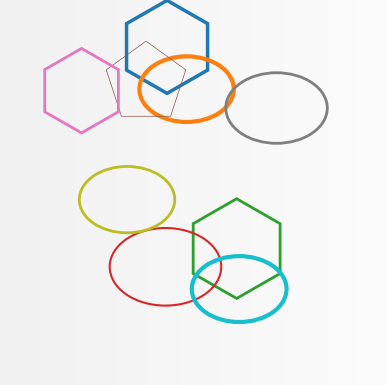[{"shape": "hexagon", "thickness": 2.5, "radius": 0.6, "center": [0.431, 0.878]}, {"shape": "oval", "thickness": 3, "radius": 0.61, "center": [0.482, 0.768]}, {"shape": "hexagon", "thickness": 2, "radius": 0.65, "center": [0.611, 0.354]}, {"shape": "oval", "thickness": 1.5, "radius": 0.72, "center": [0.427, 0.307]}, {"shape": "pentagon", "thickness": 0.5, "radius": 0.54, "center": [0.377, 0.785]}, {"shape": "hexagon", "thickness": 2, "radius": 0.55, "center": [0.21, 0.764]}, {"shape": "oval", "thickness": 2, "radius": 0.65, "center": [0.714, 0.719]}, {"shape": "oval", "thickness": 2, "radius": 0.62, "center": [0.328, 0.482]}, {"shape": "oval", "thickness": 3, "radius": 0.61, "center": [0.617, 0.249]}]